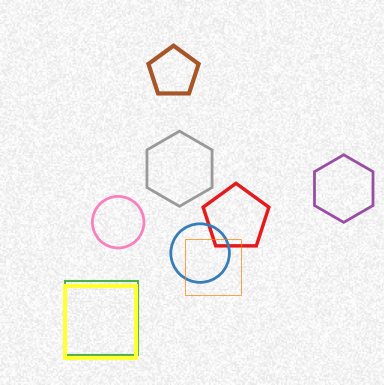[{"shape": "pentagon", "thickness": 2.5, "radius": 0.45, "center": [0.613, 0.434]}, {"shape": "circle", "thickness": 2, "radius": 0.38, "center": [0.52, 0.343]}, {"shape": "square", "thickness": 1.5, "radius": 0.48, "center": [0.264, 0.174]}, {"shape": "hexagon", "thickness": 2, "radius": 0.44, "center": [0.893, 0.51]}, {"shape": "square", "thickness": 0.5, "radius": 0.36, "center": [0.554, 0.306]}, {"shape": "square", "thickness": 3, "radius": 0.46, "center": [0.261, 0.163]}, {"shape": "pentagon", "thickness": 3, "radius": 0.34, "center": [0.451, 0.813]}, {"shape": "circle", "thickness": 2, "radius": 0.33, "center": [0.307, 0.423]}, {"shape": "hexagon", "thickness": 2, "radius": 0.49, "center": [0.466, 0.562]}]